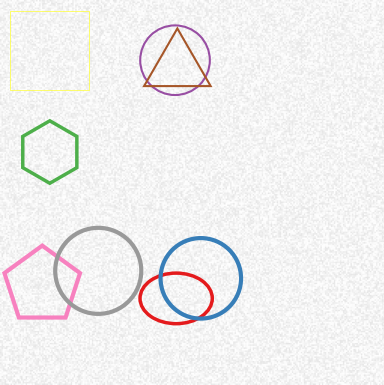[{"shape": "oval", "thickness": 2.5, "radius": 0.47, "center": [0.458, 0.225]}, {"shape": "circle", "thickness": 3, "radius": 0.52, "center": [0.522, 0.277]}, {"shape": "hexagon", "thickness": 2.5, "radius": 0.41, "center": [0.129, 0.605]}, {"shape": "circle", "thickness": 1.5, "radius": 0.45, "center": [0.455, 0.844]}, {"shape": "square", "thickness": 0.5, "radius": 0.51, "center": [0.129, 0.869]}, {"shape": "triangle", "thickness": 1.5, "radius": 0.5, "center": [0.461, 0.826]}, {"shape": "pentagon", "thickness": 3, "radius": 0.52, "center": [0.11, 0.259]}, {"shape": "circle", "thickness": 3, "radius": 0.56, "center": [0.255, 0.296]}]